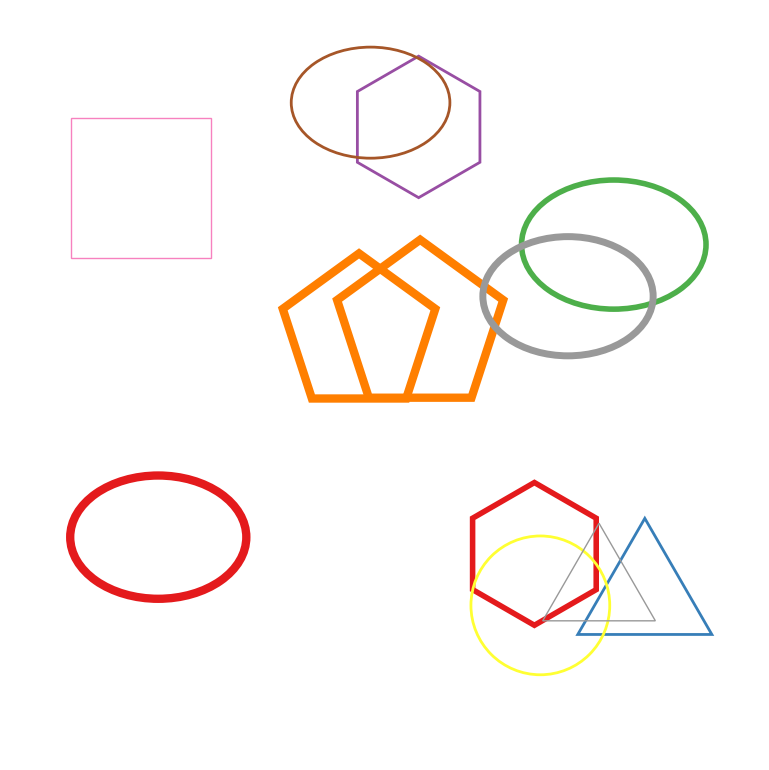[{"shape": "oval", "thickness": 3, "radius": 0.57, "center": [0.206, 0.302]}, {"shape": "hexagon", "thickness": 2, "radius": 0.46, "center": [0.694, 0.281]}, {"shape": "triangle", "thickness": 1, "radius": 0.5, "center": [0.837, 0.226]}, {"shape": "oval", "thickness": 2, "radius": 0.6, "center": [0.797, 0.682]}, {"shape": "hexagon", "thickness": 1, "radius": 0.46, "center": [0.544, 0.835]}, {"shape": "pentagon", "thickness": 3, "radius": 0.52, "center": [0.466, 0.567]}, {"shape": "pentagon", "thickness": 3, "radius": 0.57, "center": [0.546, 0.575]}, {"shape": "circle", "thickness": 1, "radius": 0.45, "center": [0.702, 0.214]}, {"shape": "oval", "thickness": 1, "radius": 0.52, "center": [0.481, 0.867]}, {"shape": "square", "thickness": 0.5, "radius": 0.46, "center": [0.183, 0.755]}, {"shape": "triangle", "thickness": 0.5, "radius": 0.42, "center": [0.778, 0.236]}, {"shape": "oval", "thickness": 2.5, "radius": 0.55, "center": [0.738, 0.615]}]